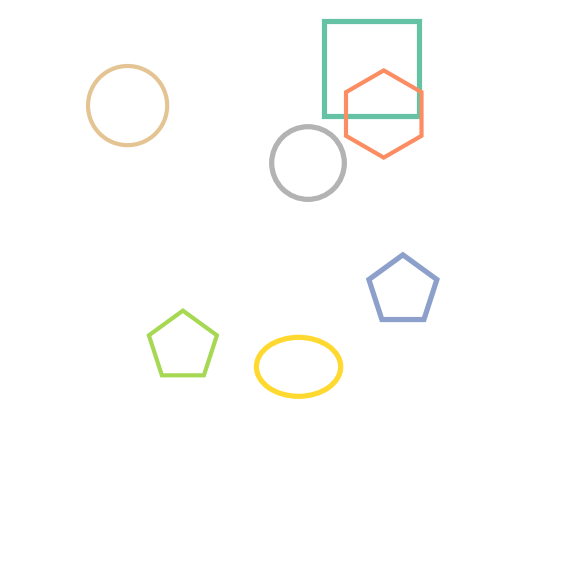[{"shape": "square", "thickness": 2.5, "radius": 0.41, "center": [0.643, 0.881]}, {"shape": "hexagon", "thickness": 2, "radius": 0.38, "center": [0.665, 0.802]}, {"shape": "pentagon", "thickness": 2.5, "radius": 0.31, "center": [0.698, 0.496]}, {"shape": "pentagon", "thickness": 2, "radius": 0.31, "center": [0.317, 0.399]}, {"shape": "oval", "thickness": 2.5, "radius": 0.36, "center": [0.517, 0.364]}, {"shape": "circle", "thickness": 2, "radius": 0.34, "center": [0.221, 0.816]}, {"shape": "circle", "thickness": 2.5, "radius": 0.31, "center": [0.533, 0.717]}]